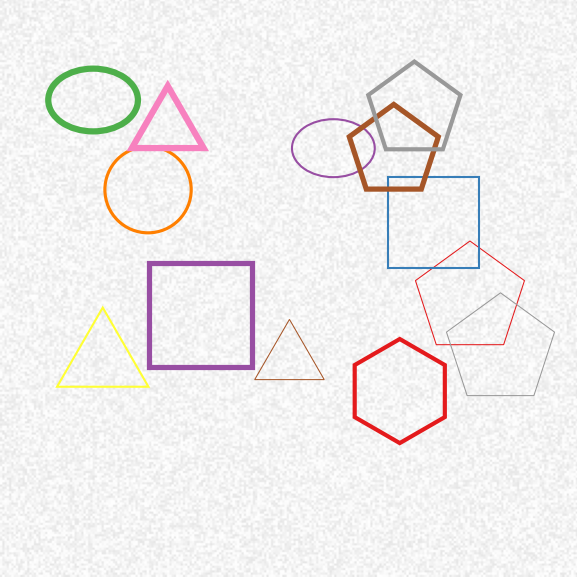[{"shape": "pentagon", "thickness": 0.5, "radius": 0.5, "center": [0.814, 0.483]}, {"shape": "hexagon", "thickness": 2, "radius": 0.45, "center": [0.692, 0.322]}, {"shape": "square", "thickness": 1, "radius": 0.39, "center": [0.751, 0.613]}, {"shape": "oval", "thickness": 3, "radius": 0.39, "center": [0.161, 0.826]}, {"shape": "oval", "thickness": 1, "radius": 0.36, "center": [0.577, 0.743]}, {"shape": "square", "thickness": 2.5, "radius": 0.45, "center": [0.346, 0.454]}, {"shape": "circle", "thickness": 1.5, "radius": 0.37, "center": [0.256, 0.671]}, {"shape": "triangle", "thickness": 1, "radius": 0.46, "center": [0.178, 0.375]}, {"shape": "pentagon", "thickness": 2.5, "radius": 0.41, "center": [0.682, 0.737]}, {"shape": "triangle", "thickness": 0.5, "radius": 0.35, "center": [0.501, 0.377]}, {"shape": "triangle", "thickness": 3, "radius": 0.36, "center": [0.29, 0.779]}, {"shape": "pentagon", "thickness": 2, "radius": 0.42, "center": [0.718, 0.809]}, {"shape": "pentagon", "thickness": 0.5, "radius": 0.49, "center": [0.867, 0.394]}]